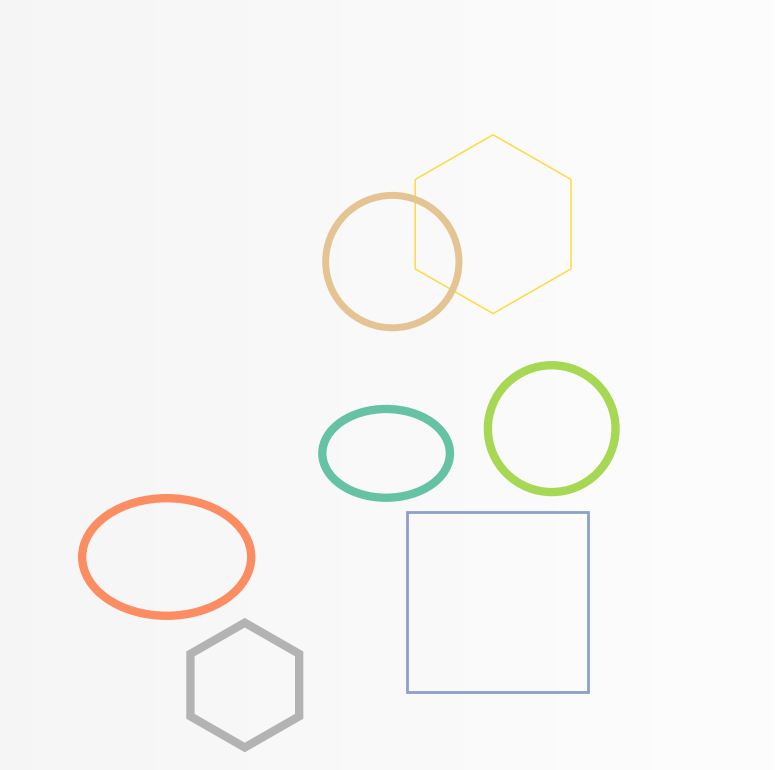[{"shape": "oval", "thickness": 3, "radius": 0.41, "center": [0.498, 0.411]}, {"shape": "oval", "thickness": 3, "radius": 0.55, "center": [0.215, 0.277]}, {"shape": "square", "thickness": 1, "radius": 0.59, "center": [0.642, 0.218]}, {"shape": "circle", "thickness": 3, "radius": 0.41, "center": [0.712, 0.443]}, {"shape": "hexagon", "thickness": 0.5, "radius": 0.58, "center": [0.636, 0.709]}, {"shape": "circle", "thickness": 2.5, "radius": 0.43, "center": [0.506, 0.66]}, {"shape": "hexagon", "thickness": 3, "radius": 0.41, "center": [0.316, 0.11]}]